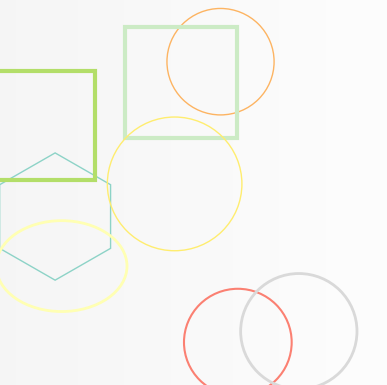[{"shape": "hexagon", "thickness": 1, "radius": 0.83, "center": [0.142, 0.438]}, {"shape": "oval", "thickness": 2, "radius": 0.84, "center": [0.159, 0.309]}, {"shape": "circle", "thickness": 1.5, "radius": 0.69, "center": [0.614, 0.111]}, {"shape": "circle", "thickness": 1, "radius": 0.69, "center": [0.569, 0.84]}, {"shape": "square", "thickness": 3, "radius": 0.71, "center": [0.104, 0.673]}, {"shape": "circle", "thickness": 2, "radius": 0.75, "center": [0.771, 0.139]}, {"shape": "square", "thickness": 3, "radius": 0.72, "center": [0.467, 0.785]}, {"shape": "circle", "thickness": 1, "radius": 0.87, "center": [0.451, 0.522]}]